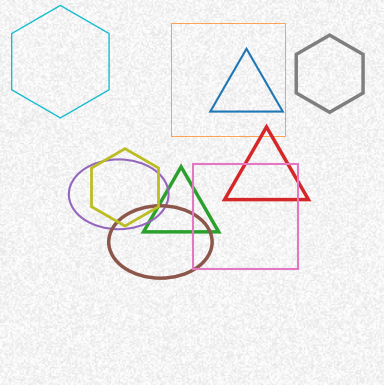[{"shape": "triangle", "thickness": 1.5, "radius": 0.54, "center": [0.64, 0.765]}, {"shape": "square", "thickness": 0.5, "radius": 0.74, "center": [0.592, 0.793]}, {"shape": "triangle", "thickness": 2.5, "radius": 0.56, "center": [0.47, 0.454]}, {"shape": "triangle", "thickness": 2.5, "radius": 0.63, "center": [0.692, 0.544]}, {"shape": "oval", "thickness": 1.5, "radius": 0.65, "center": [0.308, 0.495]}, {"shape": "oval", "thickness": 2.5, "radius": 0.67, "center": [0.417, 0.371]}, {"shape": "square", "thickness": 1.5, "radius": 0.68, "center": [0.639, 0.438]}, {"shape": "hexagon", "thickness": 2.5, "radius": 0.5, "center": [0.856, 0.809]}, {"shape": "hexagon", "thickness": 2, "radius": 0.5, "center": [0.325, 0.513]}, {"shape": "hexagon", "thickness": 1, "radius": 0.73, "center": [0.157, 0.84]}]